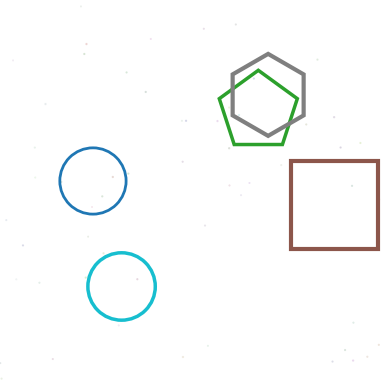[{"shape": "circle", "thickness": 2, "radius": 0.43, "center": [0.241, 0.53]}, {"shape": "pentagon", "thickness": 2.5, "radius": 0.53, "center": [0.671, 0.711]}, {"shape": "square", "thickness": 3, "radius": 0.57, "center": [0.869, 0.468]}, {"shape": "hexagon", "thickness": 3, "radius": 0.53, "center": [0.696, 0.754]}, {"shape": "circle", "thickness": 2.5, "radius": 0.44, "center": [0.316, 0.256]}]